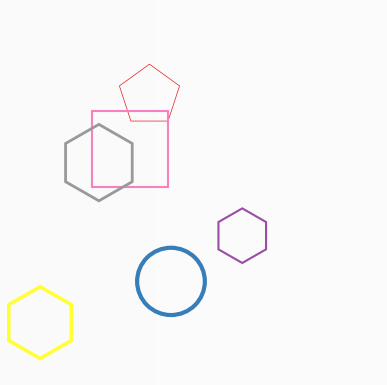[{"shape": "pentagon", "thickness": 0.5, "radius": 0.41, "center": [0.386, 0.752]}, {"shape": "circle", "thickness": 3, "radius": 0.44, "center": [0.441, 0.269]}, {"shape": "hexagon", "thickness": 1.5, "radius": 0.35, "center": [0.625, 0.388]}, {"shape": "hexagon", "thickness": 2.5, "radius": 0.47, "center": [0.103, 0.162]}, {"shape": "square", "thickness": 1.5, "radius": 0.49, "center": [0.335, 0.612]}, {"shape": "hexagon", "thickness": 2, "radius": 0.5, "center": [0.255, 0.578]}]